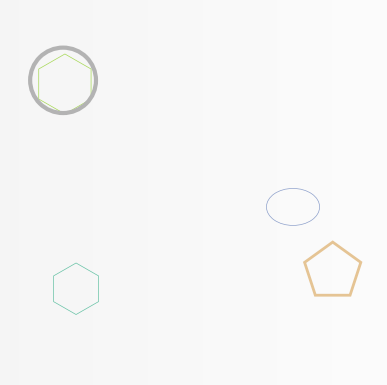[{"shape": "hexagon", "thickness": 0.5, "radius": 0.33, "center": [0.196, 0.25]}, {"shape": "oval", "thickness": 0.5, "radius": 0.34, "center": [0.756, 0.463]}, {"shape": "hexagon", "thickness": 0.5, "radius": 0.39, "center": [0.167, 0.782]}, {"shape": "pentagon", "thickness": 2, "radius": 0.38, "center": [0.859, 0.295]}, {"shape": "circle", "thickness": 3, "radius": 0.42, "center": [0.163, 0.791]}]